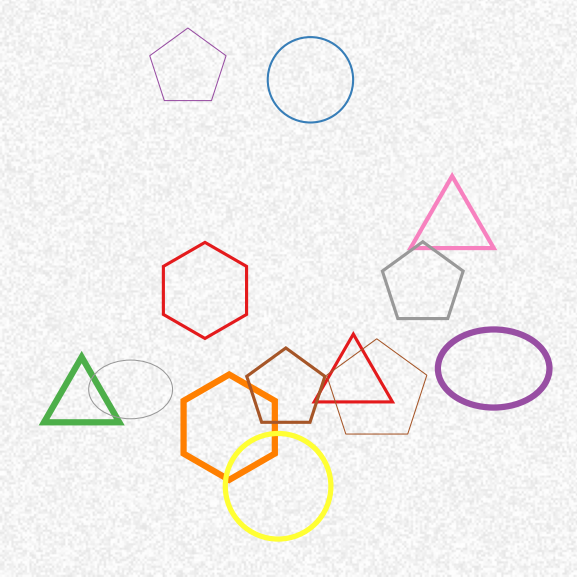[{"shape": "hexagon", "thickness": 1.5, "radius": 0.42, "center": [0.355, 0.496]}, {"shape": "triangle", "thickness": 1.5, "radius": 0.39, "center": [0.612, 0.342]}, {"shape": "circle", "thickness": 1, "radius": 0.37, "center": [0.538, 0.861]}, {"shape": "triangle", "thickness": 3, "radius": 0.38, "center": [0.141, 0.306]}, {"shape": "pentagon", "thickness": 0.5, "radius": 0.35, "center": [0.325, 0.881]}, {"shape": "oval", "thickness": 3, "radius": 0.48, "center": [0.855, 0.361]}, {"shape": "hexagon", "thickness": 3, "radius": 0.46, "center": [0.397, 0.259]}, {"shape": "circle", "thickness": 2.5, "radius": 0.46, "center": [0.482, 0.157]}, {"shape": "pentagon", "thickness": 1.5, "radius": 0.36, "center": [0.495, 0.325]}, {"shape": "pentagon", "thickness": 0.5, "radius": 0.46, "center": [0.652, 0.321]}, {"shape": "triangle", "thickness": 2, "radius": 0.42, "center": [0.783, 0.611]}, {"shape": "oval", "thickness": 0.5, "radius": 0.36, "center": [0.226, 0.325]}, {"shape": "pentagon", "thickness": 1.5, "radius": 0.37, "center": [0.732, 0.507]}]